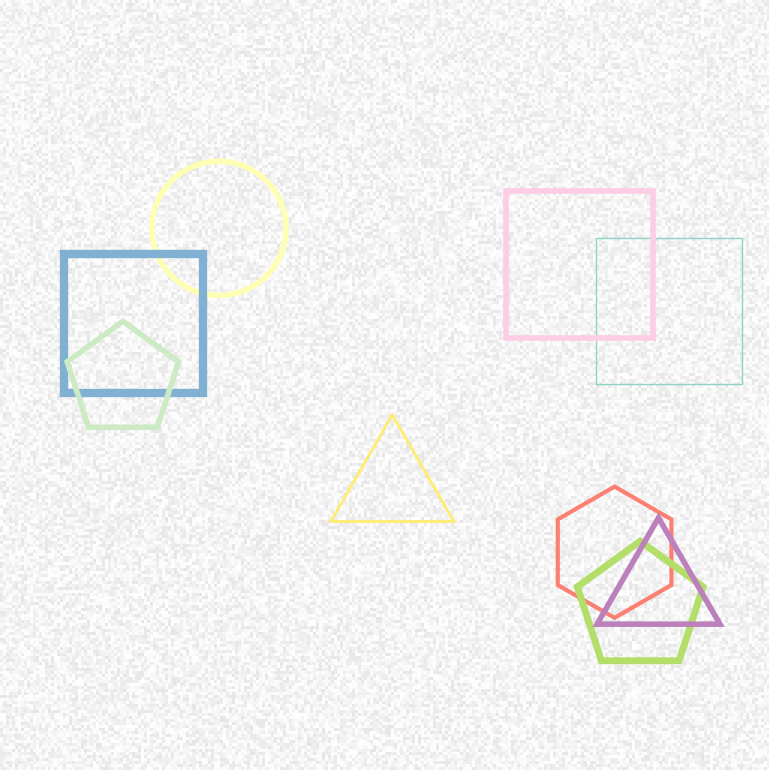[{"shape": "square", "thickness": 0.5, "radius": 0.47, "center": [0.869, 0.596]}, {"shape": "circle", "thickness": 2, "radius": 0.44, "center": [0.284, 0.703]}, {"shape": "hexagon", "thickness": 1.5, "radius": 0.43, "center": [0.798, 0.283]}, {"shape": "square", "thickness": 3, "radius": 0.45, "center": [0.173, 0.58]}, {"shape": "pentagon", "thickness": 2.5, "radius": 0.43, "center": [0.831, 0.211]}, {"shape": "square", "thickness": 2, "radius": 0.48, "center": [0.753, 0.657]}, {"shape": "triangle", "thickness": 2, "radius": 0.46, "center": [0.855, 0.235]}, {"shape": "pentagon", "thickness": 2, "radius": 0.38, "center": [0.16, 0.507]}, {"shape": "triangle", "thickness": 1, "radius": 0.46, "center": [0.51, 0.369]}]